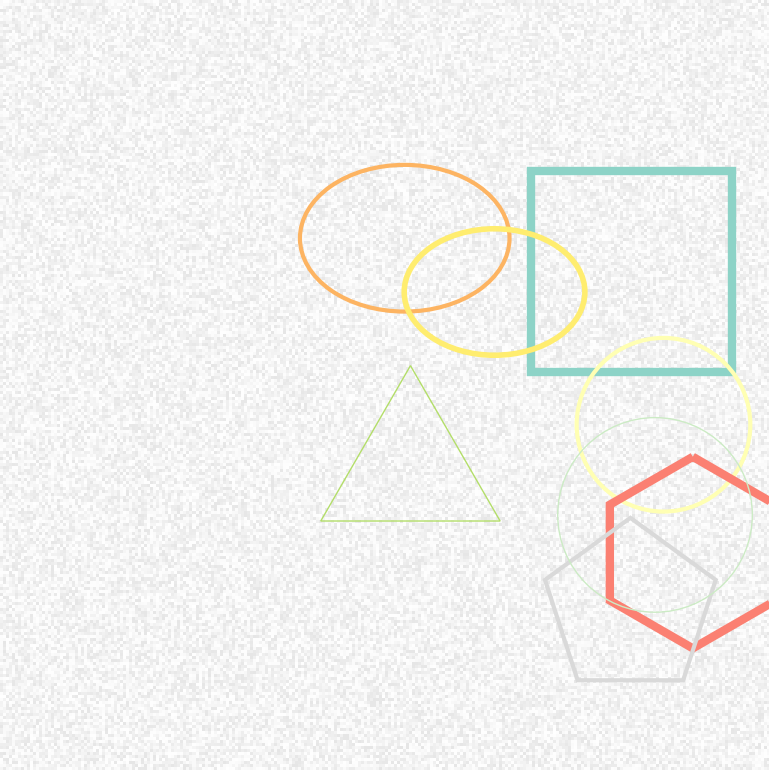[{"shape": "square", "thickness": 3, "radius": 0.65, "center": [0.82, 0.647]}, {"shape": "circle", "thickness": 1.5, "radius": 0.56, "center": [0.862, 0.448]}, {"shape": "hexagon", "thickness": 3, "radius": 0.62, "center": [0.9, 0.282]}, {"shape": "oval", "thickness": 1.5, "radius": 0.68, "center": [0.526, 0.691]}, {"shape": "triangle", "thickness": 0.5, "radius": 0.67, "center": [0.533, 0.391]}, {"shape": "pentagon", "thickness": 1.5, "radius": 0.58, "center": [0.819, 0.211]}, {"shape": "circle", "thickness": 0.5, "radius": 0.63, "center": [0.851, 0.331]}, {"shape": "oval", "thickness": 2, "radius": 0.59, "center": [0.642, 0.621]}]